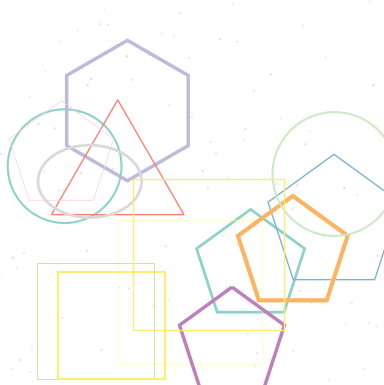[{"shape": "circle", "thickness": 1.5, "radius": 0.74, "center": [0.168, 0.568]}, {"shape": "pentagon", "thickness": 2, "radius": 0.74, "center": [0.651, 0.309]}, {"shape": "square", "thickness": 0.5, "radius": 0.93, "center": [0.493, 0.241]}, {"shape": "hexagon", "thickness": 2.5, "radius": 0.91, "center": [0.331, 0.713]}, {"shape": "triangle", "thickness": 1, "radius": 0.99, "center": [0.306, 0.542]}, {"shape": "pentagon", "thickness": 1, "radius": 0.9, "center": [0.867, 0.419]}, {"shape": "pentagon", "thickness": 3, "radius": 0.75, "center": [0.76, 0.341]}, {"shape": "square", "thickness": 0.5, "radius": 0.76, "center": [0.249, 0.166]}, {"shape": "pentagon", "thickness": 0.5, "radius": 0.71, "center": [0.159, 0.595]}, {"shape": "oval", "thickness": 2, "radius": 0.67, "center": [0.233, 0.529]}, {"shape": "pentagon", "thickness": 2.5, "radius": 0.72, "center": [0.603, 0.111]}, {"shape": "circle", "thickness": 1.5, "radius": 0.8, "center": [0.869, 0.548]}, {"shape": "square", "thickness": 1, "radius": 0.98, "center": [0.542, 0.339]}, {"shape": "square", "thickness": 1.5, "radius": 0.7, "center": [0.29, 0.155]}]